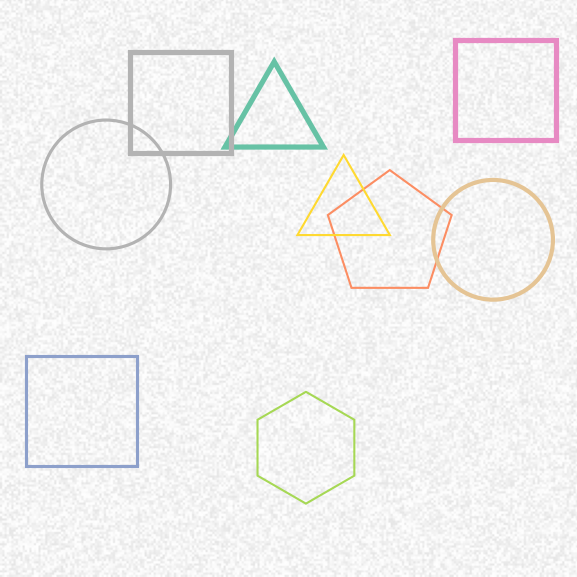[{"shape": "triangle", "thickness": 2.5, "radius": 0.49, "center": [0.475, 0.794]}, {"shape": "pentagon", "thickness": 1, "radius": 0.56, "center": [0.675, 0.592]}, {"shape": "square", "thickness": 1.5, "radius": 0.48, "center": [0.141, 0.288]}, {"shape": "square", "thickness": 2.5, "radius": 0.44, "center": [0.876, 0.843]}, {"shape": "hexagon", "thickness": 1, "radius": 0.48, "center": [0.53, 0.224]}, {"shape": "triangle", "thickness": 1, "radius": 0.46, "center": [0.595, 0.638]}, {"shape": "circle", "thickness": 2, "radius": 0.52, "center": [0.854, 0.584]}, {"shape": "circle", "thickness": 1.5, "radius": 0.56, "center": [0.184, 0.68]}, {"shape": "square", "thickness": 2.5, "radius": 0.44, "center": [0.313, 0.822]}]